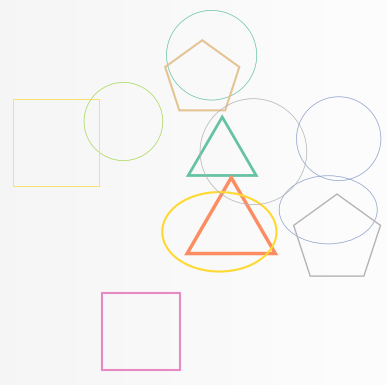[{"shape": "triangle", "thickness": 2, "radius": 0.51, "center": [0.573, 0.595]}, {"shape": "circle", "thickness": 0.5, "radius": 0.58, "center": [0.546, 0.857]}, {"shape": "triangle", "thickness": 2.5, "radius": 0.66, "center": [0.597, 0.407]}, {"shape": "oval", "thickness": 0.5, "radius": 0.63, "center": [0.847, 0.455]}, {"shape": "circle", "thickness": 0.5, "radius": 0.54, "center": [0.874, 0.64]}, {"shape": "square", "thickness": 1.5, "radius": 0.5, "center": [0.364, 0.138]}, {"shape": "circle", "thickness": 0.5, "radius": 0.51, "center": [0.318, 0.684]}, {"shape": "square", "thickness": 0.5, "radius": 0.56, "center": [0.144, 0.63]}, {"shape": "oval", "thickness": 1.5, "radius": 0.74, "center": [0.566, 0.398]}, {"shape": "pentagon", "thickness": 1.5, "radius": 0.5, "center": [0.522, 0.795]}, {"shape": "circle", "thickness": 0.5, "radius": 0.69, "center": [0.654, 0.606]}, {"shape": "pentagon", "thickness": 1, "radius": 0.59, "center": [0.87, 0.378]}]